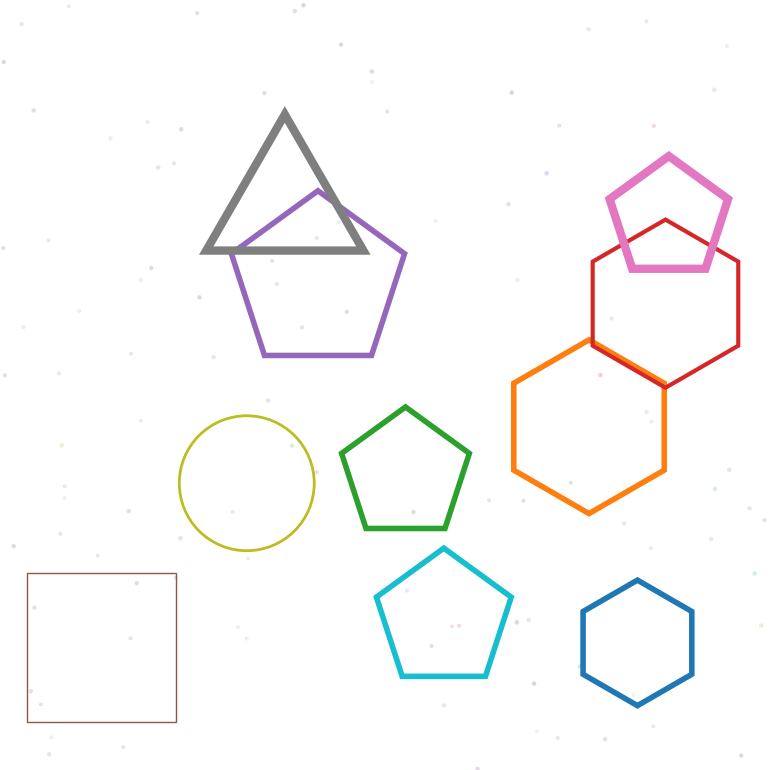[{"shape": "hexagon", "thickness": 2, "radius": 0.41, "center": [0.828, 0.165]}, {"shape": "hexagon", "thickness": 2, "radius": 0.56, "center": [0.765, 0.446]}, {"shape": "pentagon", "thickness": 2, "radius": 0.44, "center": [0.527, 0.384]}, {"shape": "hexagon", "thickness": 1.5, "radius": 0.55, "center": [0.864, 0.606]}, {"shape": "pentagon", "thickness": 2, "radius": 0.59, "center": [0.413, 0.634]}, {"shape": "square", "thickness": 0.5, "radius": 0.48, "center": [0.131, 0.159]}, {"shape": "pentagon", "thickness": 3, "radius": 0.4, "center": [0.869, 0.716]}, {"shape": "triangle", "thickness": 3, "radius": 0.59, "center": [0.37, 0.734]}, {"shape": "circle", "thickness": 1, "radius": 0.44, "center": [0.32, 0.372]}, {"shape": "pentagon", "thickness": 2, "radius": 0.46, "center": [0.576, 0.196]}]